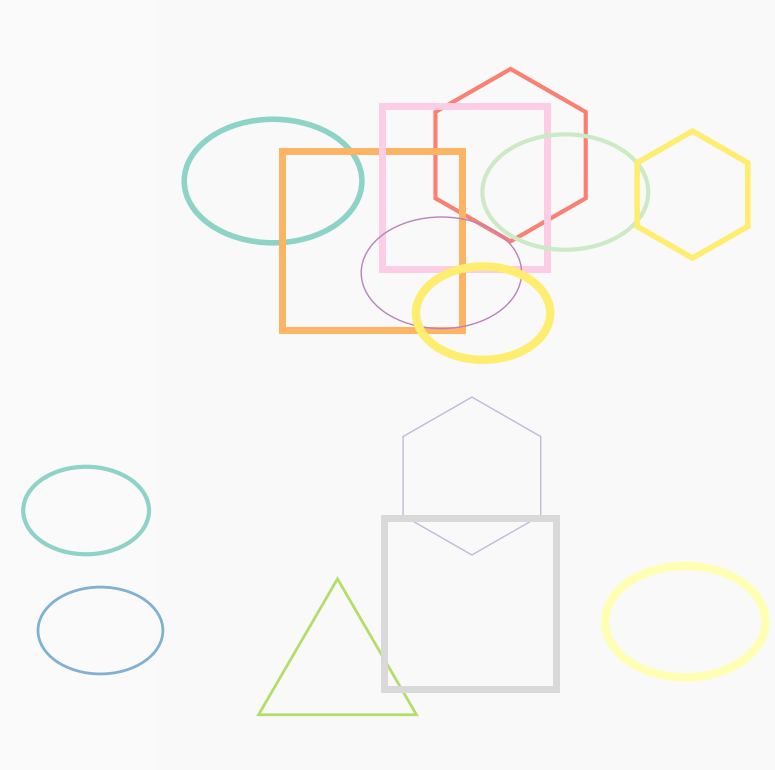[{"shape": "oval", "thickness": 2, "radius": 0.57, "center": [0.352, 0.765]}, {"shape": "oval", "thickness": 1.5, "radius": 0.41, "center": [0.111, 0.337]}, {"shape": "oval", "thickness": 3, "radius": 0.52, "center": [0.884, 0.193]}, {"shape": "hexagon", "thickness": 0.5, "radius": 0.51, "center": [0.609, 0.382]}, {"shape": "hexagon", "thickness": 1.5, "radius": 0.56, "center": [0.659, 0.799]}, {"shape": "oval", "thickness": 1, "radius": 0.4, "center": [0.13, 0.181]}, {"shape": "square", "thickness": 2.5, "radius": 0.58, "center": [0.48, 0.687]}, {"shape": "triangle", "thickness": 1, "radius": 0.59, "center": [0.435, 0.131]}, {"shape": "square", "thickness": 2.5, "radius": 0.53, "center": [0.599, 0.757]}, {"shape": "square", "thickness": 2.5, "radius": 0.55, "center": [0.606, 0.216]}, {"shape": "oval", "thickness": 0.5, "radius": 0.52, "center": [0.57, 0.646]}, {"shape": "oval", "thickness": 1.5, "radius": 0.54, "center": [0.729, 0.751]}, {"shape": "hexagon", "thickness": 2, "radius": 0.41, "center": [0.894, 0.747]}, {"shape": "oval", "thickness": 3, "radius": 0.43, "center": [0.623, 0.593]}]